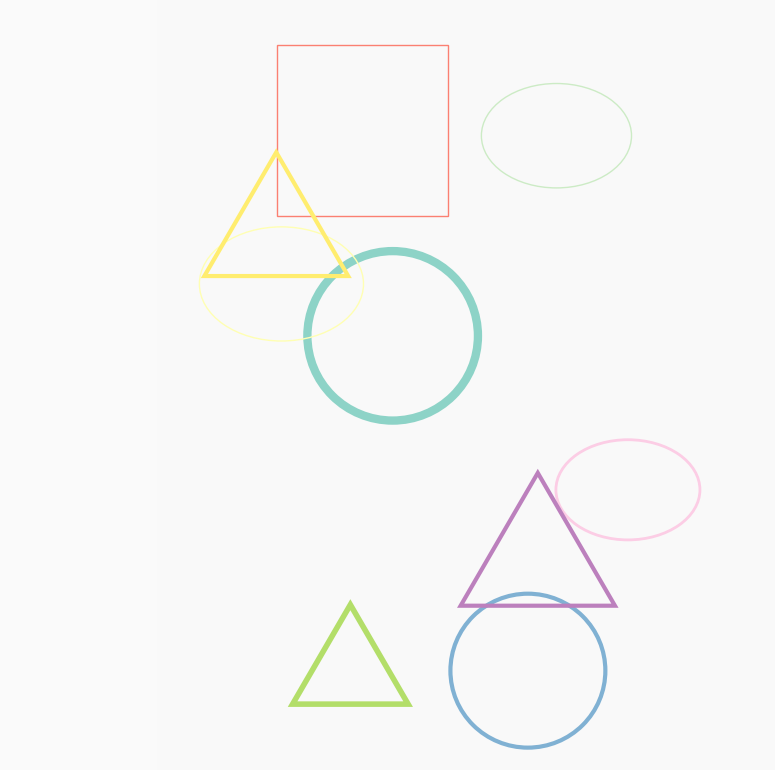[{"shape": "circle", "thickness": 3, "radius": 0.55, "center": [0.507, 0.564]}, {"shape": "oval", "thickness": 0.5, "radius": 0.53, "center": [0.363, 0.631]}, {"shape": "square", "thickness": 0.5, "radius": 0.55, "center": [0.468, 0.831]}, {"shape": "circle", "thickness": 1.5, "radius": 0.5, "center": [0.681, 0.129]}, {"shape": "triangle", "thickness": 2, "radius": 0.43, "center": [0.452, 0.129]}, {"shape": "oval", "thickness": 1, "radius": 0.46, "center": [0.81, 0.364]}, {"shape": "triangle", "thickness": 1.5, "radius": 0.57, "center": [0.694, 0.271]}, {"shape": "oval", "thickness": 0.5, "radius": 0.48, "center": [0.718, 0.824]}, {"shape": "triangle", "thickness": 1.5, "radius": 0.54, "center": [0.356, 0.695]}]